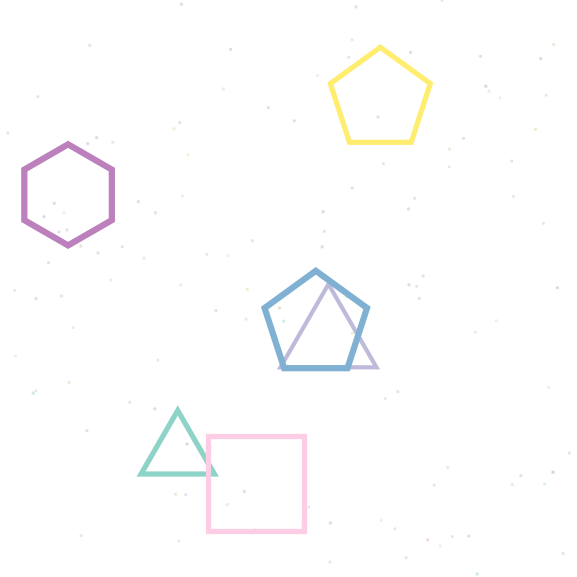[{"shape": "triangle", "thickness": 2.5, "radius": 0.37, "center": [0.308, 0.215]}, {"shape": "triangle", "thickness": 2, "radius": 0.48, "center": [0.569, 0.411]}, {"shape": "pentagon", "thickness": 3, "radius": 0.47, "center": [0.547, 0.437]}, {"shape": "square", "thickness": 2.5, "radius": 0.41, "center": [0.443, 0.162]}, {"shape": "hexagon", "thickness": 3, "radius": 0.44, "center": [0.118, 0.662]}, {"shape": "pentagon", "thickness": 2.5, "radius": 0.45, "center": [0.659, 0.826]}]